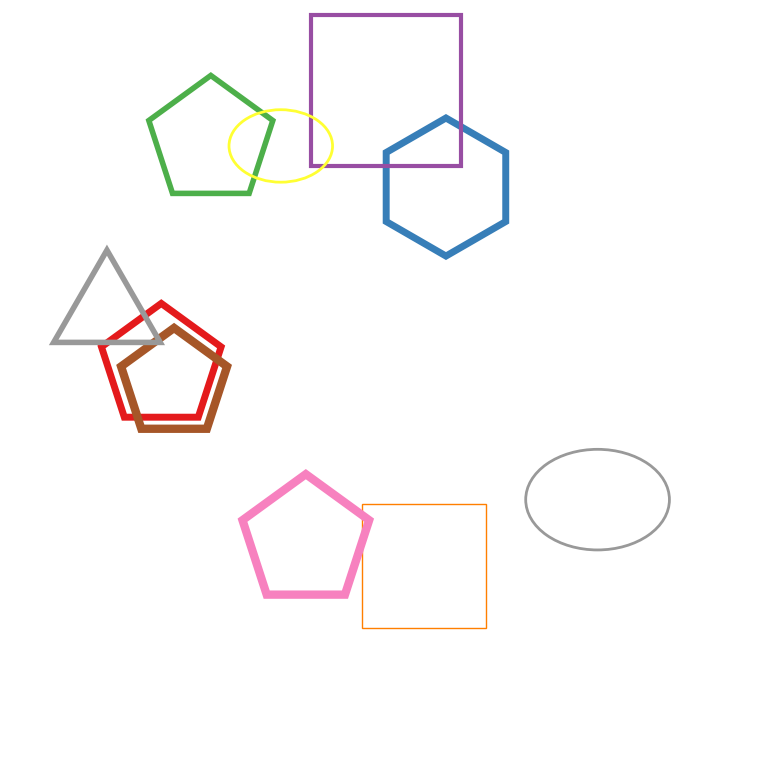[{"shape": "pentagon", "thickness": 2.5, "radius": 0.41, "center": [0.209, 0.524]}, {"shape": "hexagon", "thickness": 2.5, "radius": 0.45, "center": [0.579, 0.757]}, {"shape": "pentagon", "thickness": 2, "radius": 0.42, "center": [0.274, 0.817]}, {"shape": "square", "thickness": 1.5, "radius": 0.49, "center": [0.502, 0.883]}, {"shape": "square", "thickness": 0.5, "radius": 0.4, "center": [0.55, 0.265]}, {"shape": "oval", "thickness": 1, "radius": 0.34, "center": [0.365, 0.81]}, {"shape": "pentagon", "thickness": 3, "radius": 0.36, "center": [0.226, 0.502]}, {"shape": "pentagon", "thickness": 3, "radius": 0.43, "center": [0.397, 0.298]}, {"shape": "oval", "thickness": 1, "radius": 0.47, "center": [0.776, 0.351]}, {"shape": "triangle", "thickness": 2, "radius": 0.4, "center": [0.139, 0.595]}]